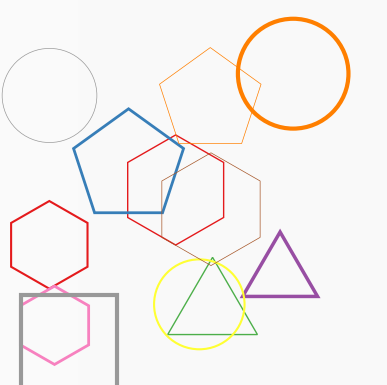[{"shape": "hexagon", "thickness": 1, "radius": 0.71, "center": [0.453, 0.507]}, {"shape": "hexagon", "thickness": 1.5, "radius": 0.57, "center": [0.127, 0.364]}, {"shape": "pentagon", "thickness": 2, "radius": 0.75, "center": [0.332, 0.568]}, {"shape": "triangle", "thickness": 1, "radius": 0.67, "center": [0.549, 0.198]}, {"shape": "triangle", "thickness": 2.5, "radius": 0.56, "center": [0.723, 0.286]}, {"shape": "pentagon", "thickness": 0.5, "radius": 0.69, "center": [0.543, 0.739]}, {"shape": "circle", "thickness": 3, "radius": 0.71, "center": [0.757, 0.809]}, {"shape": "circle", "thickness": 1.5, "radius": 0.58, "center": [0.514, 0.21]}, {"shape": "hexagon", "thickness": 0.5, "radius": 0.73, "center": [0.544, 0.457]}, {"shape": "hexagon", "thickness": 2, "radius": 0.51, "center": [0.141, 0.155]}, {"shape": "circle", "thickness": 0.5, "radius": 0.61, "center": [0.128, 0.752]}, {"shape": "square", "thickness": 3, "radius": 0.62, "center": [0.178, 0.108]}]